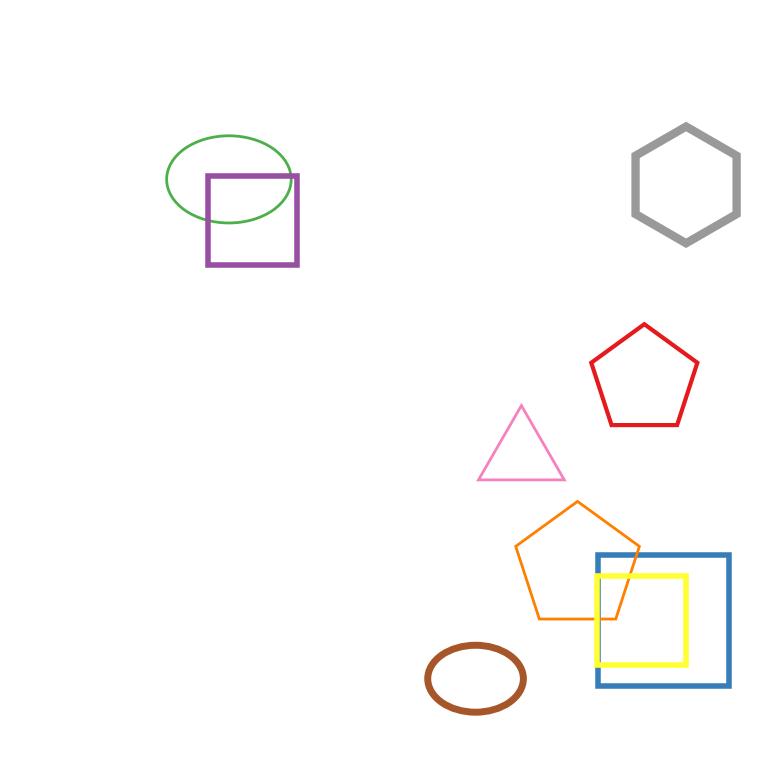[{"shape": "pentagon", "thickness": 1.5, "radius": 0.36, "center": [0.837, 0.507]}, {"shape": "square", "thickness": 2, "radius": 0.42, "center": [0.862, 0.194]}, {"shape": "oval", "thickness": 1, "radius": 0.4, "center": [0.297, 0.767]}, {"shape": "square", "thickness": 2, "radius": 0.29, "center": [0.328, 0.713]}, {"shape": "pentagon", "thickness": 1, "radius": 0.42, "center": [0.75, 0.264]}, {"shape": "square", "thickness": 2, "radius": 0.29, "center": [0.833, 0.194]}, {"shape": "oval", "thickness": 2.5, "radius": 0.31, "center": [0.618, 0.119]}, {"shape": "triangle", "thickness": 1, "radius": 0.32, "center": [0.677, 0.409]}, {"shape": "hexagon", "thickness": 3, "radius": 0.38, "center": [0.891, 0.76]}]